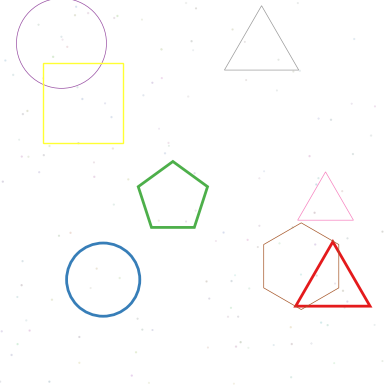[{"shape": "triangle", "thickness": 2, "radius": 0.56, "center": [0.865, 0.261]}, {"shape": "circle", "thickness": 2, "radius": 0.48, "center": [0.268, 0.274]}, {"shape": "pentagon", "thickness": 2, "radius": 0.47, "center": [0.449, 0.486]}, {"shape": "circle", "thickness": 0.5, "radius": 0.58, "center": [0.16, 0.887]}, {"shape": "square", "thickness": 1, "radius": 0.52, "center": [0.215, 0.732]}, {"shape": "hexagon", "thickness": 0.5, "radius": 0.56, "center": [0.782, 0.309]}, {"shape": "triangle", "thickness": 0.5, "radius": 0.42, "center": [0.846, 0.47]}, {"shape": "triangle", "thickness": 0.5, "radius": 0.56, "center": [0.679, 0.874]}]